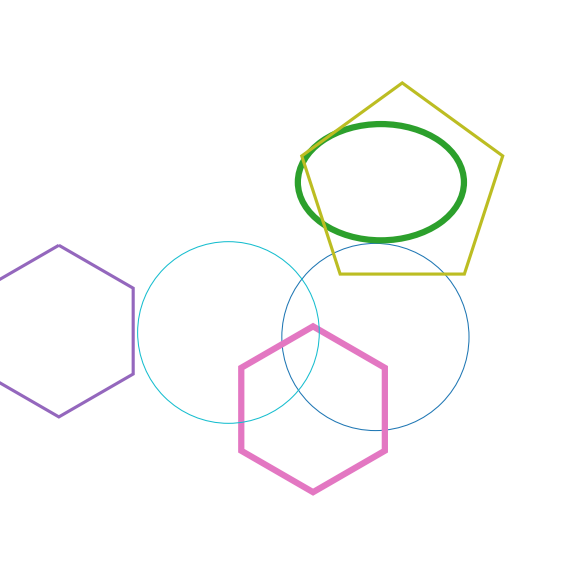[{"shape": "circle", "thickness": 0.5, "radius": 0.81, "center": [0.65, 0.416]}, {"shape": "oval", "thickness": 3, "radius": 0.72, "center": [0.66, 0.684]}, {"shape": "hexagon", "thickness": 1.5, "radius": 0.74, "center": [0.102, 0.426]}, {"shape": "hexagon", "thickness": 3, "radius": 0.72, "center": [0.542, 0.29]}, {"shape": "pentagon", "thickness": 1.5, "radius": 0.91, "center": [0.697, 0.673]}, {"shape": "circle", "thickness": 0.5, "radius": 0.79, "center": [0.396, 0.423]}]